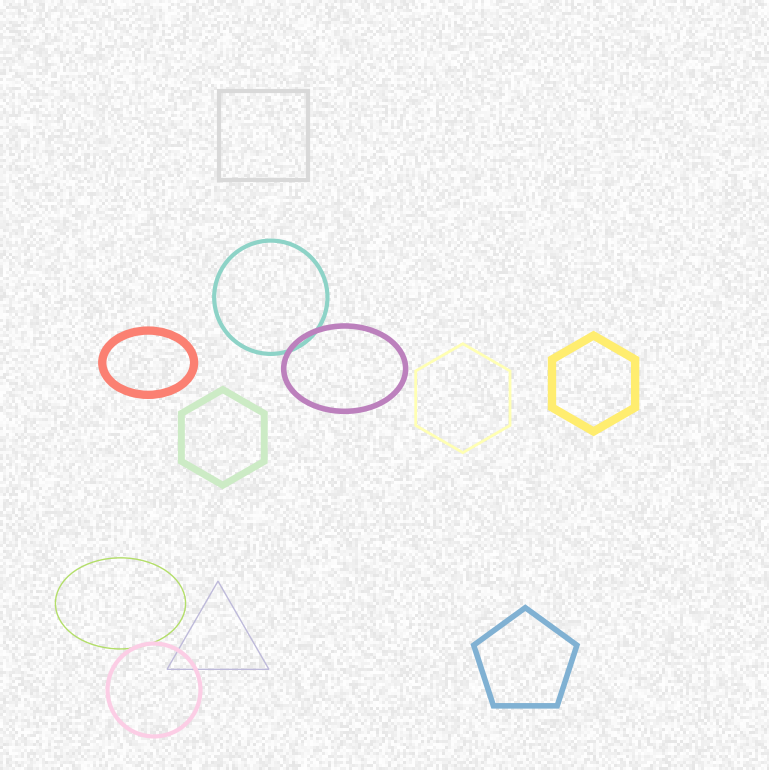[{"shape": "circle", "thickness": 1.5, "radius": 0.37, "center": [0.352, 0.614]}, {"shape": "hexagon", "thickness": 1, "radius": 0.35, "center": [0.601, 0.483]}, {"shape": "triangle", "thickness": 0.5, "radius": 0.38, "center": [0.283, 0.169]}, {"shape": "oval", "thickness": 3, "radius": 0.3, "center": [0.192, 0.529]}, {"shape": "pentagon", "thickness": 2, "radius": 0.35, "center": [0.682, 0.14]}, {"shape": "oval", "thickness": 0.5, "radius": 0.42, "center": [0.156, 0.216]}, {"shape": "circle", "thickness": 1.5, "radius": 0.3, "center": [0.2, 0.104]}, {"shape": "square", "thickness": 1.5, "radius": 0.29, "center": [0.342, 0.824]}, {"shape": "oval", "thickness": 2, "radius": 0.4, "center": [0.448, 0.521]}, {"shape": "hexagon", "thickness": 2.5, "radius": 0.31, "center": [0.289, 0.432]}, {"shape": "hexagon", "thickness": 3, "radius": 0.31, "center": [0.771, 0.502]}]